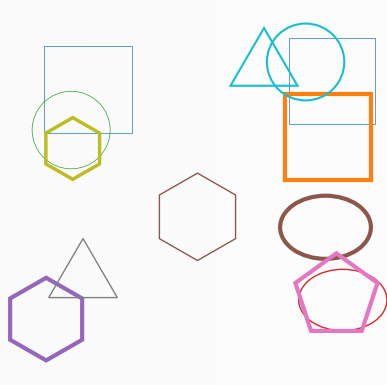[{"shape": "square", "thickness": 0.5, "radius": 0.56, "center": [0.856, 0.79]}, {"shape": "square", "thickness": 0.5, "radius": 0.56, "center": [0.227, 0.767]}, {"shape": "square", "thickness": 3, "radius": 0.55, "center": [0.847, 0.644]}, {"shape": "circle", "thickness": 0.5, "radius": 0.5, "center": [0.184, 0.662]}, {"shape": "oval", "thickness": 1, "radius": 0.57, "center": [0.885, 0.221]}, {"shape": "hexagon", "thickness": 3, "radius": 0.54, "center": [0.119, 0.171]}, {"shape": "oval", "thickness": 3, "radius": 0.59, "center": [0.84, 0.41]}, {"shape": "hexagon", "thickness": 1, "radius": 0.57, "center": [0.51, 0.437]}, {"shape": "pentagon", "thickness": 3, "radius": 0.56, "center": [0.868, 0.231]}, {"shape": "triangle", "thickness": 1, "radius": 0.51, "center": [0.214, 0.278]}, {"shape": "hexagon", "thickness": 2.5, "radius": 0.4, "center": [0.188, 0.614]}, {"shape": "circle", "thickness": 1.5, "radius": 0.5, "center": [0.789, 0.839]}, {"shape": "triangle", "thickness": 1.5, "radius": 0.5, "center": [0.681, 0.827]}]